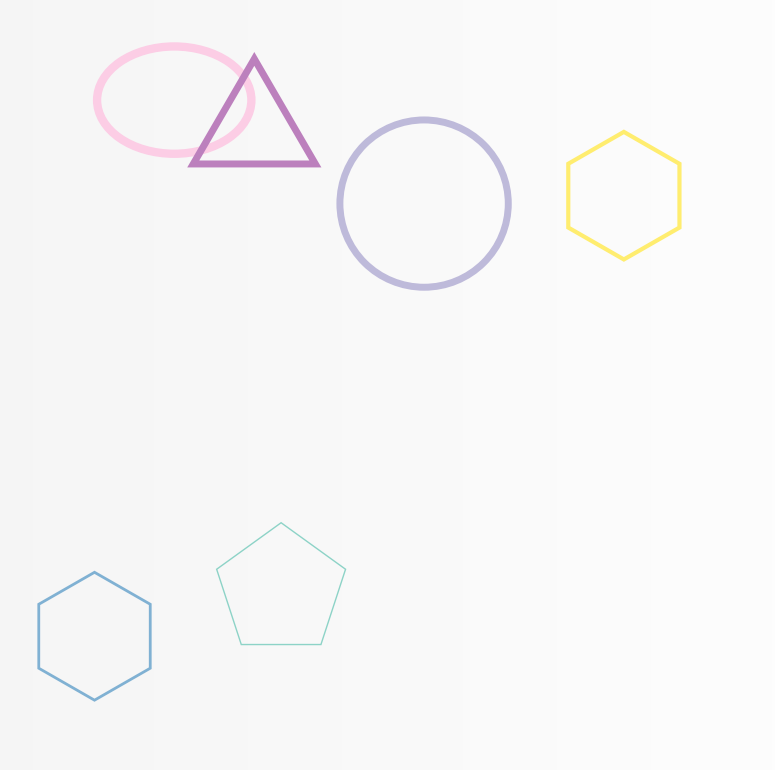[{"shape": "pentagon", "thickness": 0.5, "radius": 0.44, "center": [0.363, 0.234]}, {"shape": "circle", "thickness": 2.5, "radius": 0.54, "center": [0.547, 0.736]}, {"shape": "hexagon", "thickness": 1, "radius": 0.42, "center": [0.122, 0.174]}, {"shape": "oval", "thickness": 3, "radius": 0.5, "center": [0.225, 0.87]}, {"shape": "triangle", "thickness": 2.5, "radius": 0.45, "center": [0.328, 0.833]}, {"shape": "hexagon", "thickness": 1.5, "radius": 0.41, "center": [0.805, 0.746]}]